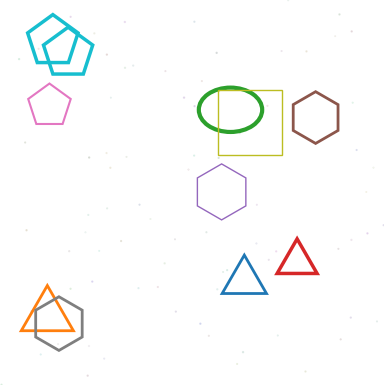[{"shape": "triangle", "thickness": 2, "radius": 0.33, "center": [0.635, 0.271]}, {"shape": "triangle", "thickness": 2, "radius": 0.39, "center": [0.123, 0.18]}, {"shape": "oval", "thickness": 3, "radius": 0.41, "center": [0.599, 0.715]}, {"shape": "triangle", "thickness": 2.5, "radius": 0.3, "center": [0.772, 0.32]}, {"shape": "hexagon", "thickness": 1, "radius": 0.36, "center": [0.576, 0.502]}, {"shape": "hexagon", "thickness": 2, "radius": 0.34, "center": [0.82, 0.695]}, {"shape": "pentagon", "thickness": 1.5, "radius": 0.29, "center": [0.128, 0.725]}, {"shape": "hexagon", "thickness": 2, "radius": 0.35, "center": [0.153, 0.16]}, {"shape": "square", "thickness": 1, "radius": 0.42, "center": [0.65, 0.682]}, {"shape": "pentagon", "thickness": 2.5, "radius": 0.34, "center": [0.177, 0.862]}, {"shape": "pentagon", "thickness": 2.5, "radius": 0.34, "center": [0.137, 0.893]}]